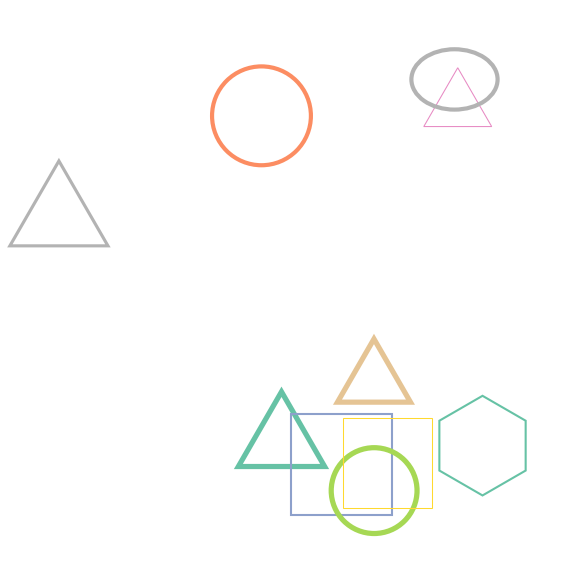[{"shape": "triangle", "thickness": 2.5, "radius": 0.43, "center": [0.487, 0.234]}, {"shape": "hexagon", "thickness": 1, "radius": 0.43, "center": [0.836, 0.227]}, {"shape": "circle", "thickness": 2, "radius": 0.43, "center": [0.453, 0.799]}, {"shape": "square", "thickness": 1, "radius": 0.44, "center": [0.591, 0.195]}, {"shape": "triangle", "thickness": 0.5, "radius": 0.34, "center": [0.793, 0.814]}, {"shape": "circle", "thickness": 2.5, "radius": 0.37, "center": [0.648, 0.15]}, {"shape": "square", "thickness": 0.5, "radius": 0.39, "center": [0.671, 0.198]}, {"shape": "triangle", "thickness": 2.5, "radius": 0.36, "center": [0.648, 0.339]}, {"shape": "triangle", "thickness": 1.5, "radius": 0.49, "center": [0.102, 0.622]}, {"shape": "oval", "thickness": 2, "radius": 0.37, "center": [0.787, 0.862]}]